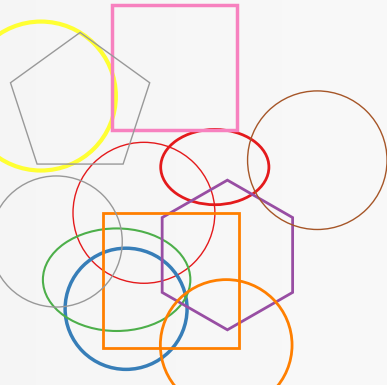[{"shape": "oval", "thickness": 2, "radius": 0.7, "center": [0.554, 0.566]}, {"shape": "circle", "thickness": 1, "radius": 0.92, "center": [0.371, 0.447]}, {"shape": "circle", "thickness": 2.5, "radius": 0.79, "center": [0.325, 0.198]}, {"shape": "oval", "thickness": 1.5, "radius": 0.95, "center": [0.301, 0.273]}, {"shape": "hexagon", "thickness": 2, "radius": 0.97, "center": [0.587, 0.338]}, {"shape": "square", "thickness": 2, "radius": 0.87, "center": [0.441, 0.272]}, {"shape": "circle", "thickness": 2, "radius": 0.85, "center": [0.584, 0.104]}, {"shape": "circle", "thickness": 3, "radius": 0.97, "center": [0.106, 0.751]}, {"shape": "circle", "thickness": 1, "radius": 0.9, "center": [0.819, 0.584]}, {"shape": "square", "thickness": 2.5, "radius": 0.81, "center": [0.45, 0.825]}, {"shape": "circle", "thickness": 1, "radius": 0.85, "center": [0.145, 0.373]}, {"shape": "pentagon", "thickness": 1, "radius": 0.94, "center": [0.207, 0.727]}]